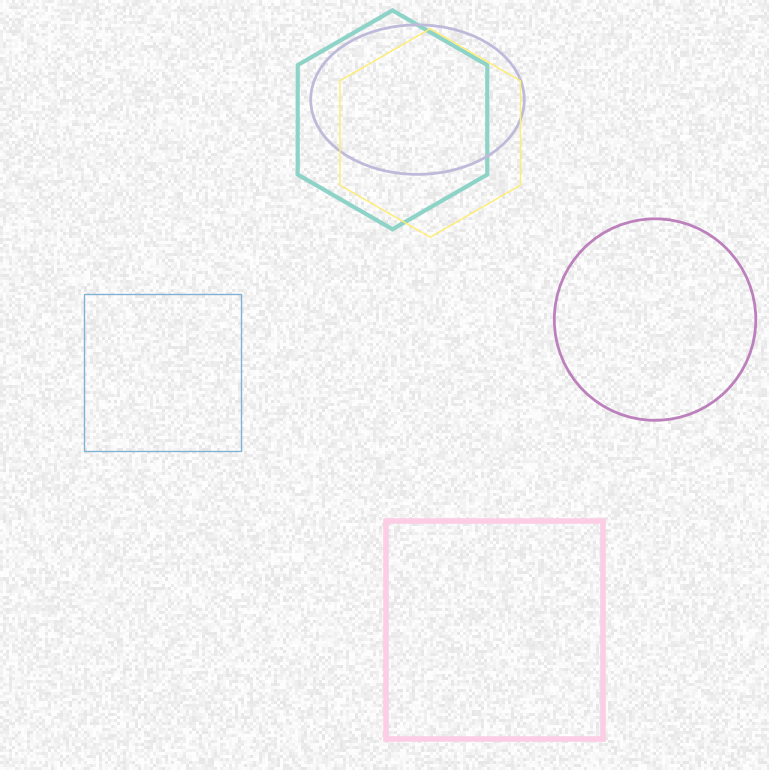[{"shape": "hexagon", "thickness": 1.5, "radius": 0.71, "center": [0.51, 0.844]}, {"shape": "oval", "thickness": 1, "radius": 0.69, "center": [0.542, 0.871]}, {"shape": "square", "thickness": 0.5, "radius": 0.51, "center": [0.211, 0.516]}, {"shape": "square", "thickness": 2, "radius": 0.7, "center": [0.642, 0.182]}, {"shape": "circle", "thickness": 1, "radius": 0.65, "center": [0.851, 0.585]}, {"shape": "hexagon", "thickness": 0.5, "radius": 0.68, "center": [0.559, 0.827]}]